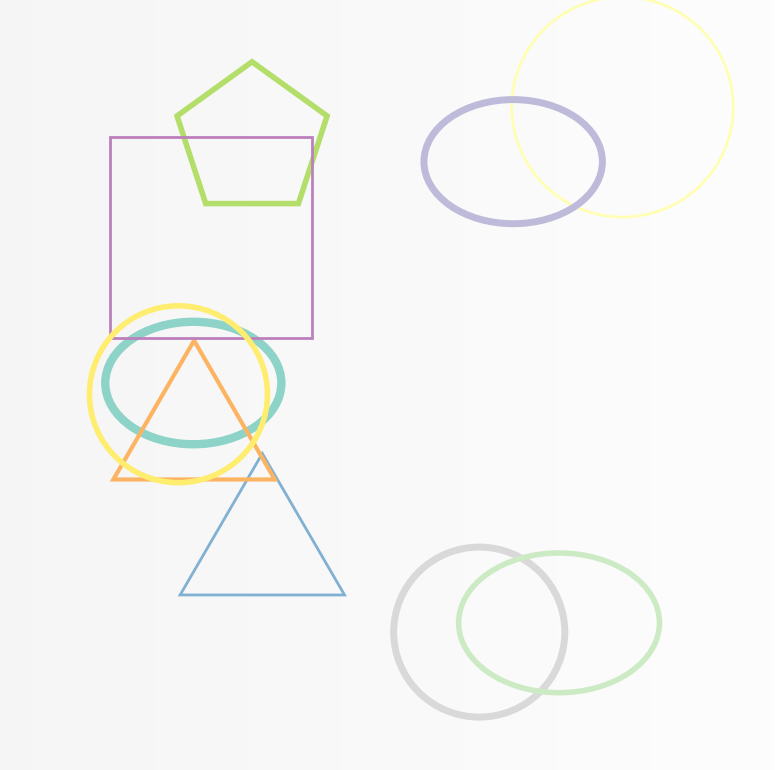[{"shape": "oval", "thickness": 3, "radius": 0.57, "center": [0.249, 0.503]}, {"shape": "circle", "thickness": 1, "radius": 0.71, "center": [0.803, 0.861]}, {"shape": "oval", "thickness": 2.5, "radius": 0.58, "center": [0.662, 0.79]}, {"shape": "triangle", "thickness": 1, "radius": 0.61, "center": [0.338, 0.289]}, {"shape": "triangle", "thickness": 1.5, "radius": 0.6, "center": [0.25, 0.437]}, {"shape": "pentagon", "thickness": 2, "radius": 0.51, "center": [0.325, 0.818]}, {"shape": "circle", "thickness": 2.5, "radius": 0.55, "center": [0.618, 0.179]}, {"shape": "square", "thickness": 1, "radius": 0.65, "center": [0.273, 0.692]}, {"shape": "oval", "thickness": 2, "radius": 0.65, "center": [0.721, 0.191]}, {"shape": "circle", "thickness": 2, "radius": 0.57, "center": [0.23, 0.488]}]